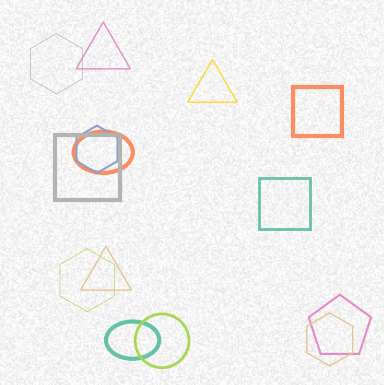[{"shape": "oval", "thickness": 3, "radius": 0.35, "center": [0.345, 0.116]}, {"shape": "square", "thickness": 2, "radius": 0.33, "center": [0.739, 0.471]}, {"shape": "square", "thickness": 3, "radius": 0.31, "center": [0.825, 0.71]}, {"shape": "oval", "thickness": 3, "radius": 0.38, "center": [0.268, 0.605]}, {"shape": "hexagon", "thickness": 1.5, "radius": 0.31, "center": [0.252, 0.612]}, {"shape": "triangle", "thickness": 1, "radius": 0.41, "center": [0.268, 0.862]}, {"shape": "pentagon", "thickness": 1.5, "radius": 0.43, "center": [0.883, 0.15]}, {"shape": "circle", "thickness": 2, "radius": 0.35, "center": [0.421, 0.115]}, {"shape": "hexagon", "thickness": 0.5, "radius": 0.41, "center": [0.227, 0.272]}, {"shape": "triangle", "thickness": 1, "radius": 0.37, "center": [0.552, 0.772]}, {"shape": "triangle", "thickness": 1, "radius": 0.38, "center": [0.275, 0.284]}, {"shape": "hexagon", "thickness": 1, "radius": 0.34, "center": [0.856, 0.118]}, {"shape": "square", "thickness": 3, "radius": 0.42, "center": [0.228, 0.564]}, {"shape": "hexagon", "thickness": 0.5, "radius": 0.39, "center": [0.147, 0.835]}]